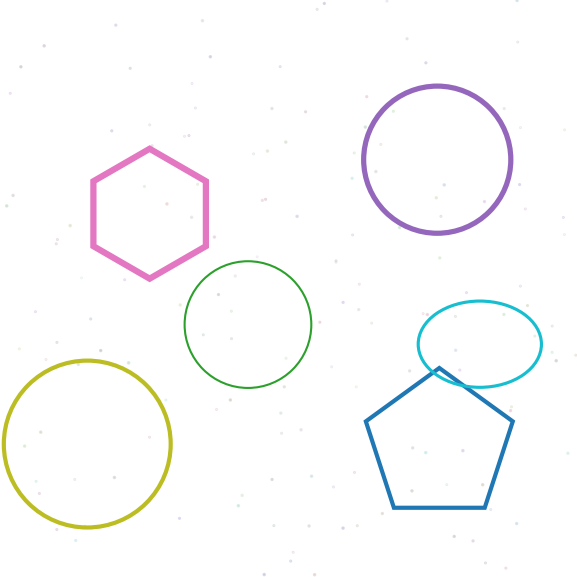[{"shape": "pentagon", "thickness": 2, "radius": 0.67, "center": [0.761, 0.228]}, {"shape": "circle", "thickness": 1, "radius": 0.55, "center": [0.429, 0.437]}, {"shape": "circle", "thickness": 2.5, "radius": 0.64, "center": [0.757, 0.723]}, {"shape": "hexagon", "thickness": 3, "radius": 0.56, "center": [0.259, 0.629]}, {"shape": "circle", "thickness": 2, "radius": 0.72, "center": [0.151, 0.23]}, {"shape": "oval", "thickness": 1.5, "radius": 0.53, "center": [0.831, 0.403]}]